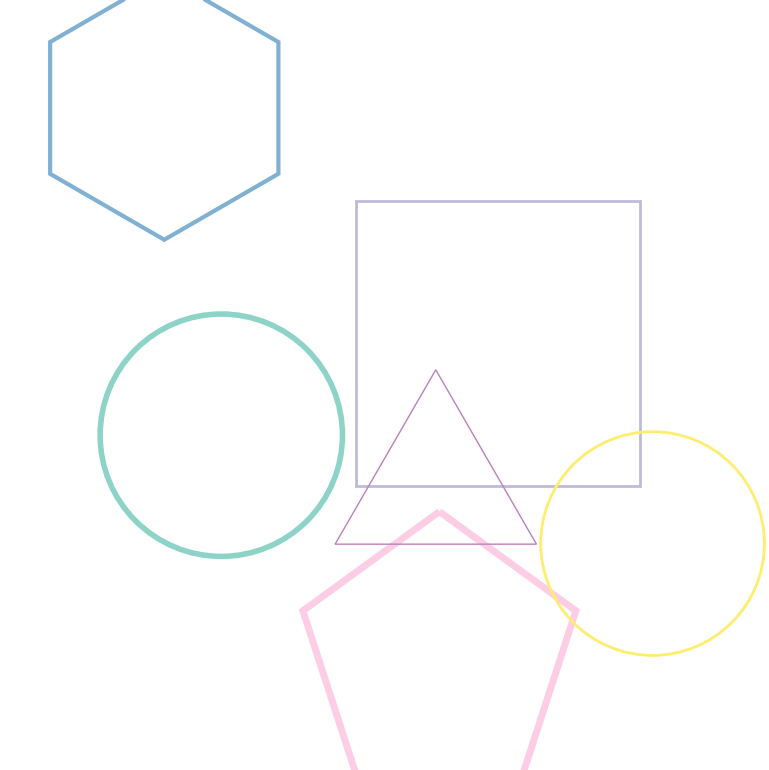[{"shape": "circle", "thickness": 2, "radius": 0.79, "center": [0.287, 0.435]}, {"shape": "square", "thickness": 1, "radius": 0.92, "center": [0.647, 0.554]}, {"shape": "hexagon", "thickness": 1.5, "radius": 0.86, "center": [0.213, 0.86]}, {"shape": "pentagon", "thickness": 2.5, "radius": 0.93, "center": [0.571, 0.149]}, {"shape": "triangle", "thickness": 0.5, "radius": 0.75, "center": [0.566, 0.369]}, {"shape": "circle", "thickness": 1, "radius": 0.73, "center": [0.847, 0.294]}]